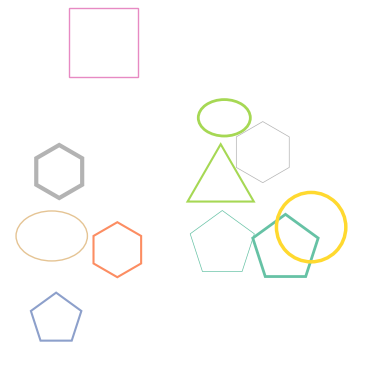[{"shape": "pentagon", "thickness": 0.5, "radius": 0.44, "center": [0.577, 0.366]}, {"shape": "pentagon", "thickness": 2, "radius": 0.45, "center": [0.741, 0.354]}, {"shape": "hexagon", "thickness": 1.5, "radius": 0.36, "center": [0.305, 0.351]}, {"shape": "pentagon", "thickness": 1.5, "radius": 0.34, "center": [0.146, 0.171]}, {"shape": "square", "thickness": 1, "radius": 0.45, "center": [0.269, 0.889]}, {"shape": "triangle", "thickness": 1.5, "radius": 0.5, "center": [0.573, 0.526]}, {"shape": "oval", "thickness": 2, "radius": 0.34, "center": [0.583, 0.694]}, {"shape": "circle", "thickness": 2.5, "radius": 0.45, "center": [0.808, 0.41]}, {"shape": "oval", "thickness": 1, "radius": 0.46, "center": [0.134, 0.387]}, {"shape": "hexagon", "thickness": 3, "radius": 0.34, "center": [0.154, 0.555]}, {"shape": "hexagon", "thickness": 0.5, "radius": 0.4, "center": [0.683, 0.605]}]